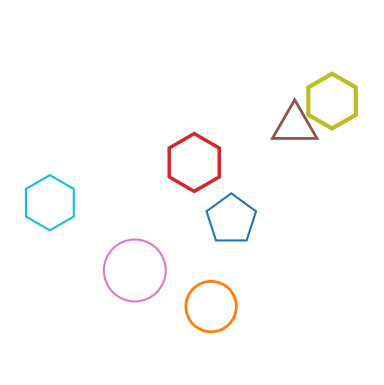[{"shape": "pentagon", "thickness": 1.5, "radius": 0.34, "center": [0.601, 0.43]}, {"shape": "circle", "thickness": 2, "radius": 0.33, "center": [0.548, 0.204]}, {"shape": "hexagon", "thickness": 2.5, "radius": 0.38, "center": [0.504, 0.578]}, {"shape": "triangle", "thickness": 2, "radius": 0.33, "center": [0.765, 0.674]}, {"shape": "circle", "thickness": 1.5, "radius": 0.4, "center": [0.35, 0.298]}, {"shape": "hexagon", "thickness": 3, "radius": 0.36, "center": [0.862, 0.737]}, {"shape": "hexagon", "thickness": 1.5, "radius": 0.36, "center": [0.13, 0.473]}]